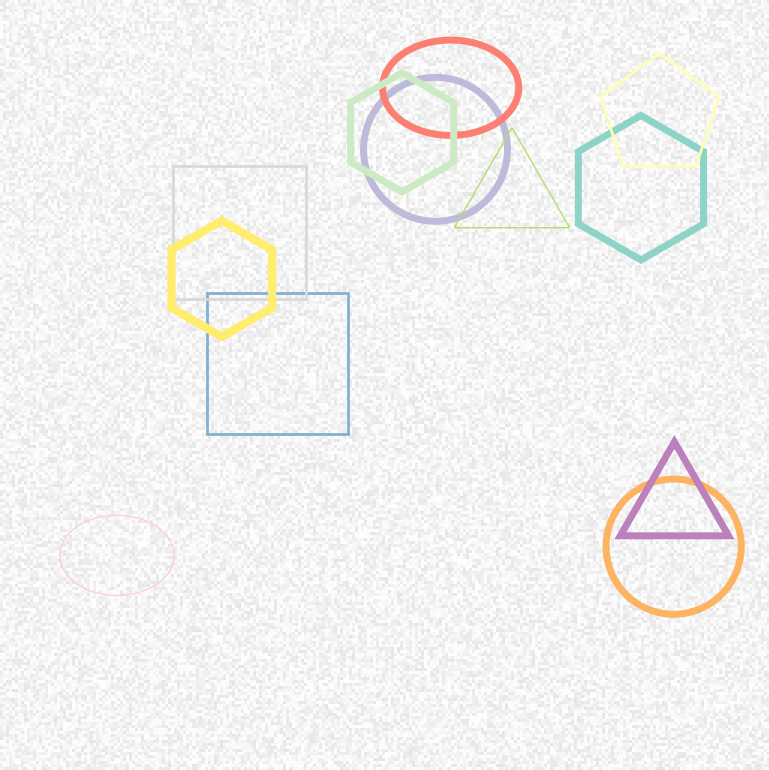[{"shape": "hexagon", "thickness": 2.5, "radius": 0.47, "center": [0.832, 0.756]}, {"shape": "pentagon", "thickness": 1, "radius": 0.4, "center": [0.857, 0.85]}, {"shape": "circle", "thickness": 2.5, "radius": 0.47, "center": [0.566, 0.806]}, {"shape": "oval", "thickness": 2.5, "radius": 0.44, "center": [0.585, 0.886]}, {"shape": "square", "thickness": 1, "radius": 0.46, "center": [0.36, 0.528]}, {"shape": "circle", "thickness": 2.5, "radius": 0.44, "center": [0.875, 0.29]}, {"shape": "triangle", "thickness": 0.5, "radius": 0.43, "center": [0.665, 0.748]}, {"shape": "oval", "thickness": 0.5, "radius": 0.37, "center": [0.152, 0.279]}, {"shape": "square", "thickness": 1, "radius": 0.43, "center": [0.312, 0.698]}, {"shape": "triangle", "thickness": 2.5, "radius": 0.41, "center": [0.876, 0.345]}, {"shape": "hexagon", "thickness": 2.5, "radius": 0.39, "center": [0.522, 0.828]}, {"shape": "hexagon", "thickness": 3, "radius": 0.38, "center": [0.288, 0.638]}]